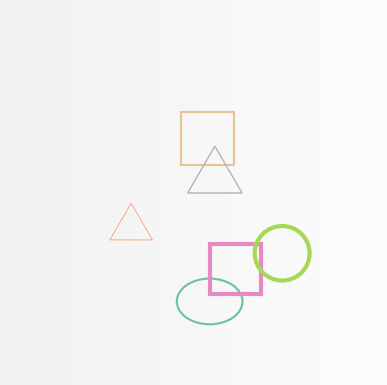[{"shape": "oval", "thickness": 1.5, "radius": 0.42, "center": [0.541, 0.217]}, {"shape": "triangle", "thickness": 0.5, "radius": 0.32, "center": [0.338, 0.409]}, {"shape": "square", "thickness": 3, "radius": 0.33, "center": [0.608, 0.301]}, {"shape": "circle", "thickness": 3, "radius": 0.35, "center": [0.728, 0.342]}, {"shape": "square", "thickness": 1.5, "radius": 0.34, "center": [0.536, 0.64]}, {"shape": "triangle", "thickness": 1, "radius": 0.41, "center": [0.555, 0.539]}]